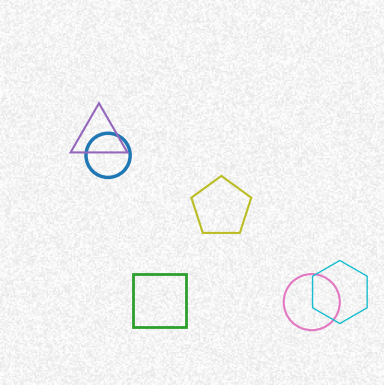[{"shape": "circle", "thickness": 2.5, "radius": 0.29, "center": [0.281, 0.596]}, {"shape": "square", "thickness": 2, "radius": 0.35, "center": [0.415, 0.219]}, {"shape": "triangle", "thickness": 1.5, "radius": 0.43, "center": [0.257, 0.647]}, {"shape": "circle", "thickness": 1.5, "radius": 0.36, "center": [0.81, 0.215]}, {"shape": "pentagon", "thickness": 1.5, "radius": 0.41, "center": [0.575, 0.461]}, {"shape": "hexagon", "thickness": 1, "radius": 0.41, "center": [0.883, 0.242]}]